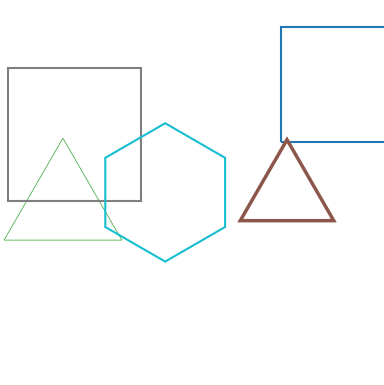[{"shape": "square", "thickness": 1.5, "radius": 0.75, "center": [0.88, 0.781]}, {"shape": "triangle", "thickness": 0.5, "radius": 0.88, "center": [0.163, 0.465]}, {"shape": "triangle", "thickness": 2.5, "radius": 0.7, "center": [0.745, 0.497]}, {"shape": "square", "thickness": 1.5, "radius": 0.87, "center": [0.193, 0.651]}, {"shape": "hexagon", "thickness": 1.5, "radius": 0.9, "center": [0.429, 0.5]}]